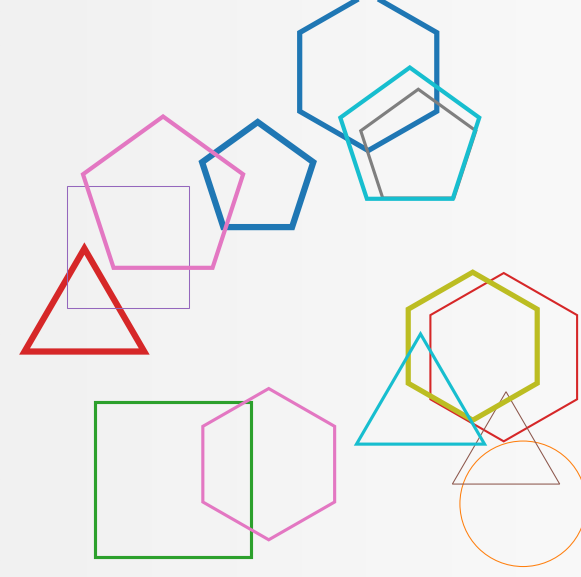[{"shape": "hexagon", "thickness": 2.5, "radius": 0.68, "center": [0.634, 0.875]}, {"shape": "pentagon", "thickness": 3, "radius": 0.5, "center": [0.443, 0.687]}, {"shape": "circle", "thickness": 0.5, "radius": 0.54, "center": [0.9, 0.127]}, {"shape": "square", "thickness": 1.5, "radius": 0.67, "center": [0.297, 0.169]}, {"shape": "triangle", "thickness": 3, "radius": 0.59, "center": [0.145, 0.45]}, {"shape": "hexagon", "thickness": 1, "radius": 0.73, "center": [0.867, 0.381]}, {"shape": "square", "thickness": 0.5, "radius": 0.53, "center": [0.22, 0.571]}, {"shape": "triangle", "thickness": 0.5, "radius": 0.53, "center": [0.871, 0.214]}, {"shape": "pentagon", "thickness": 2, "radius": 0.72, "center": [0.281, 0.653]}, {"shape": "hexagon", "thickness": 1.5, "radius": 0.65, "center": [0.462, 0.195]}, {"shape": "pentagon", "thickness": 1.5, "radius": 0.52, "center": [0.72, 0.74]}, {"shape": "hexagon", "thickness": 2.5, "radius": 0.64, "center": [0.813, 0.4]}, {"shape": "pentagon", "thickness": 2, "radius": 0.63, "center": [0.705, 0.757]}, {"shape": "triangle", "thickness": 1.5, "radius": 0.64, "center": [0.723, 0.294]}]